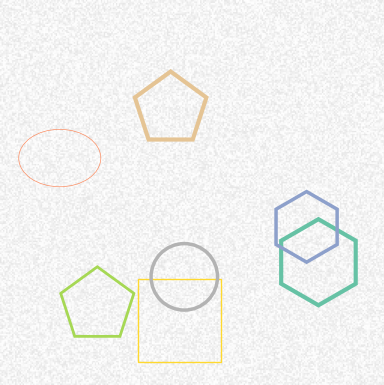[{"shape": "hexagon", "thickness": 3, "radius": 0.56, "center": [0.827, 0.319]}, {"shape": "oval", "thickness": 0.5, "radius": 0.53, "center": [0.155, 0.589]}, {"shape": "hexagon", "thickness": 2.5, "radius": 0.46, "center": [0.796, 0.411]}, {"shape": "pentagon", "thickness": 2, "radius": 0.5, "center": [0.253, 0.207]}, {"shape": "square", "thickness": 1, "radius": 0.54, "center": [0.466, 0.168]}, {"shape": "pentagon", "thickness": 3, "radius": 0.49, "center": [0.443, 0.717]}, {"shape": "circle", "thickness": 2.5, "radius": 0.43, "center": [0.479, 0.281]}]